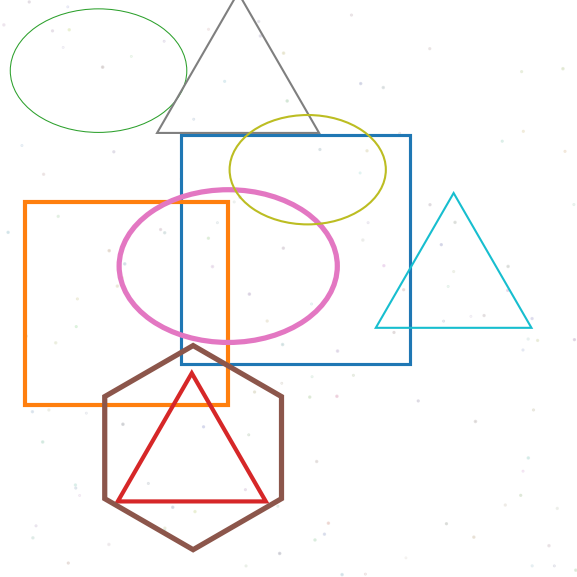[{"shape": "square", "thickness": 1.5, "radius": 0.99, "center": [0.512, 0.567]}, {"shape": "square", "thickness": 2, "radius": 0.88, "center": [0.22, 0.474]}, {"shape": "oval", "thickness": 0.5, "radius": 0.76, "center": [0.171, 0.877]}, {"shape": "triangle", "thickness": 2, "radius": 0.74, "center": [0.332, 0.205]}, {"shape": "hexagon", "thickness": 2.5, "radius": 0.88, "center": [0.334, 0.224]}, {"shape": "oval", "thickness": 2.5, "radius": 0.94, "center": [0.395, 0.538]}, {"shape": "triangle", "thickness": 1, "radius": 0.81, "center": [0.412, 0.85]}, {"shape": "oval", "thickness": 1, "radius": 0.68, "center": [0.533, 0.705]}, {"shape": "triangle", "thickness": 1, "radius": 0.78, "center": [0.786, 0.509]}]